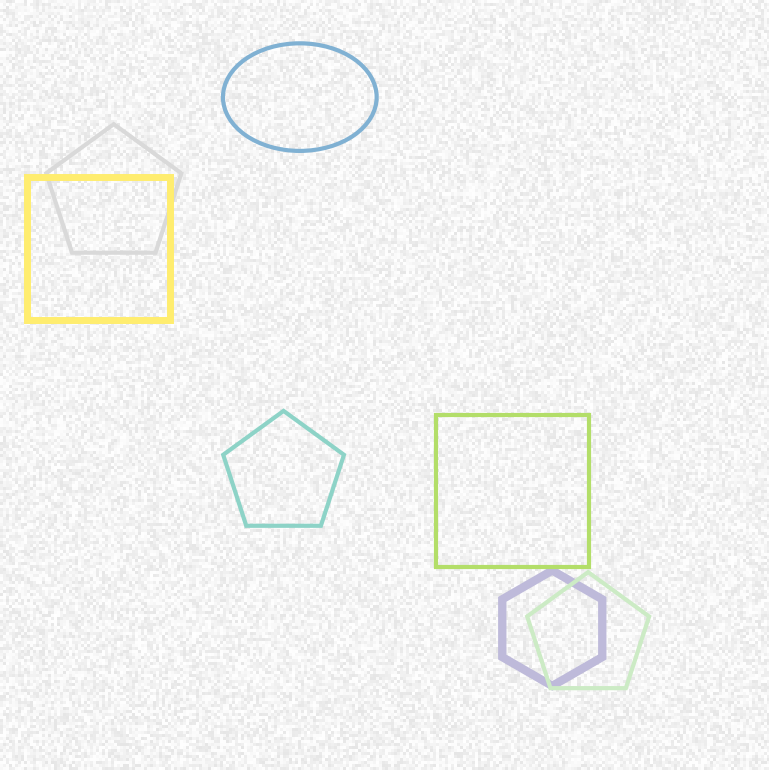[{"shape": "pentagon", "thickness": 1.5, "radius": 0.41, "center": [0.368, 0.384]}, {"shape": "hexagon", "thickness": 3, "radius": 0.37, "center": [0.717, 0.184]}, {"shape": "oval", "thickness": 1.5, "radius": 0.5, "center": [0.389, 0.874]}, {"shape": "square", "thickness": 1.5, "radius": 0.5, "center": [0.665, 0.362]}, {"shape": "pentagon", "thickness": 1.5, "radius": 0.46, "center": [0.148, 0.746]}, {"shape": "pentagon", "thickness": 1.5, "radius": 0.42, "center": [0.764, 0.174]}, {"shape": "square", "thickness": 2.5, "radius": 0.46, "center": [0.128, 0.677]}]